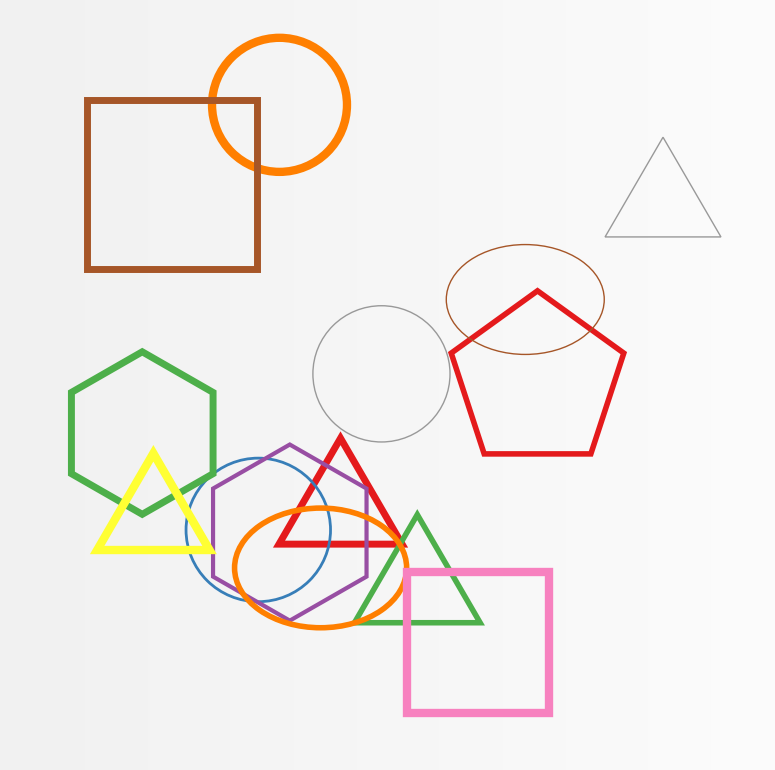[{"shape": "triangle", "thickness": 2.5, "radius": 0.46, "center": [0.439, 0.339]}, {"shape": "pentagon", "thickness": 2, "radius": 0.59, "center": [0.694, 0.505]}, {"shape": "circle", "thickness": 1, "radius": 0.47, "center": [0.333, 0.312]}, {"shape": "triangle", "thickness": 2, "radius": 0.47, "center": [0.538, 0.238]}, {"shape": "hexagon", "thickness": 2.5, "radius": 0.53, "center": [0.184, 0.438]}, {"shape": "hexagon", "thickness": 1.5, "radius": 0.57, "center": [0.374, 0.308]}, {"shape": "oval", "thickness": 2, "radius": 0.56, "center": [0.414, 0.262]}, {"shape": "circle", "thickness": 3, "radius": 0.44, "center": [0.361, 0.864]}, {"shape": "triangle", "thickness": 3, "radius": 0.42, "center": [0.198, 0.328]}, {"shape": "oval", "thickness": 0.5, "radius": 0.51, "center": [0.678, 0.611]}, {"shape": "square", "thickness": 2.5, "radius": 0.55, "center": [0.222, 0.761]}, {"shape": "square", "thickness": 3, "radius": 0.46, "center": [0.616, 0.165]}, {"shape": "circle", "thickness": 0.5, "radius": 0.44, "center": [0.492, 0.514]}, {"shape": "triangle", "thickness": 0.5, "radius": 0.43, "center": [0.855, 0.735]}]